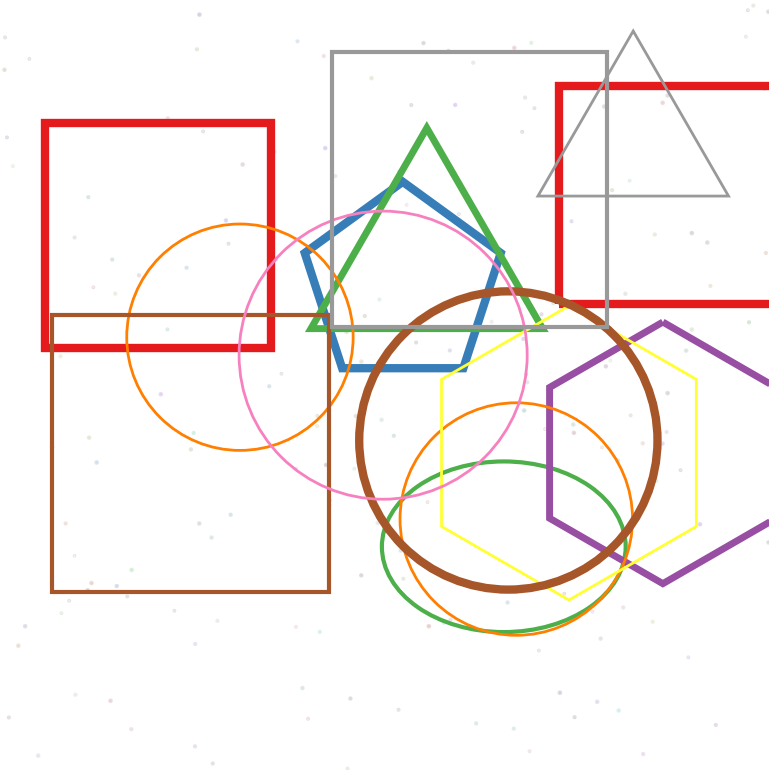[{"shape": "square", "thickness": 3, "radius": 0.73, "center": [0.206, 0.694]}, {"shape": "square", "thickness": 3, "radius": 0.71, "center": [0.868, 0.747]}, {"shape": "pentagon", "thickness": 3, "radius": 0.67, "center": [0.523, 0.63]}, {"shape": "triangle", "thickness": 2.5, "radius": 0.87, "center": [0.554, 0.66]}, {"shape": "oval", "thickness": 1.5, "radius": 0.79, "center": [0.654, 0.29]}, {"shape": "hexagon", "thickness": 2.5, "radius": 0.85, "center": [0.861, 0.412]}, {"shape": "circle", "thickness": 1, "radius": 0.74, "center": [0.312, 0.562]}, {"shape": "circle", "thickness": 1, "radius": 0.75, "center": [0.67, 0.326]}, {"shape": "hexagon", "thickness": 1, "radius": 0.96, "center": [0.739, 0.412]}, {"shape": "circle", "thickness": 3, "radius": 0.97, "center": [0.66, 0.428]}, {"shape": "square", "thickness": 1.5, "radius": 0.9, "center": [0.247, 0.411]}, {"shape": "circle", "thickness": 1, "radius": 0.94, "center": [0.498, 0.539]}, {"shape": "square", "thickness": 1.5, "radius": 0.89, "center": [0.61, 0.754]}, {"shape": "triangle", "thickness": 1, "radius": 0.71, "center": [0.822, 0.817]}]